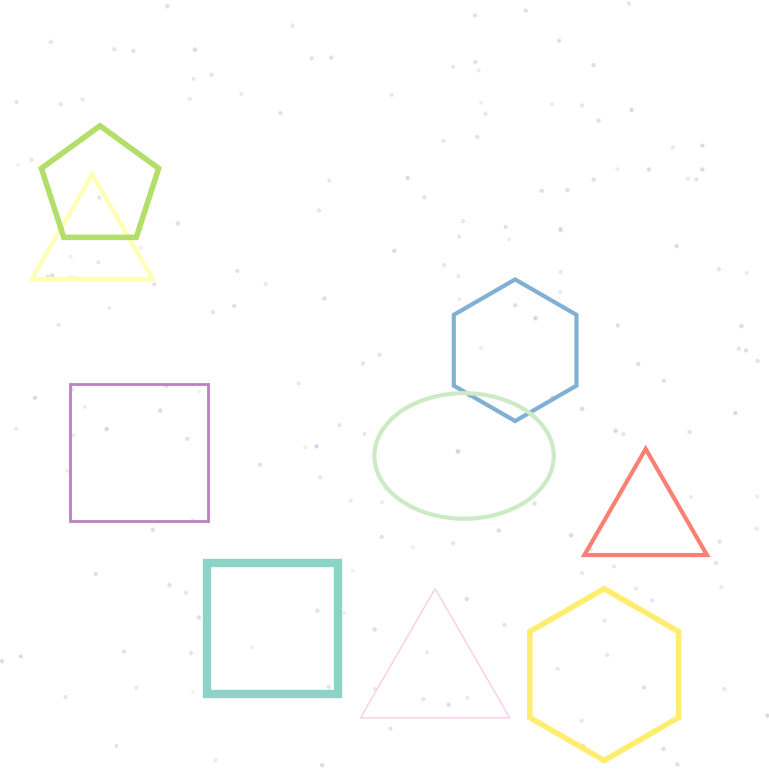[{"shape": "square", "thickness": 3, "radius": 0.42, "center": [0.354, 0.184]}, {"shape": "triangle", "thickness": 1.5, "radius": 0.45, "center": [0.12, 0.683]}, {"shape": "triangle", "thickness": 1.5, "radius": 0.46, "center": [0.839, 0.325]}, {"shape": "hexagon", "thickness": 1.5, "radius": 0.46, "center": [0.669, 0.545]}, {"shape": "pentagon", "thickness": 2, "radius": 0.4, "center": [0.13, 0.757]}, {"shape": "triangle", "thickness": 0.5, "radius": 0.56, "center": [0.565, 0.124]}, {"shape": "square", "thickness": 1, "radius": 0.45, "center": [0.181, 0.412]}, {"shape": "oval", "thickness": 1.5, "radius": 0.58, "center": [0.603, 0.408]}, {"shape": "hexagon", "thickness": 2, "radius": 0.56, "center": [0.785, 0.124]}]